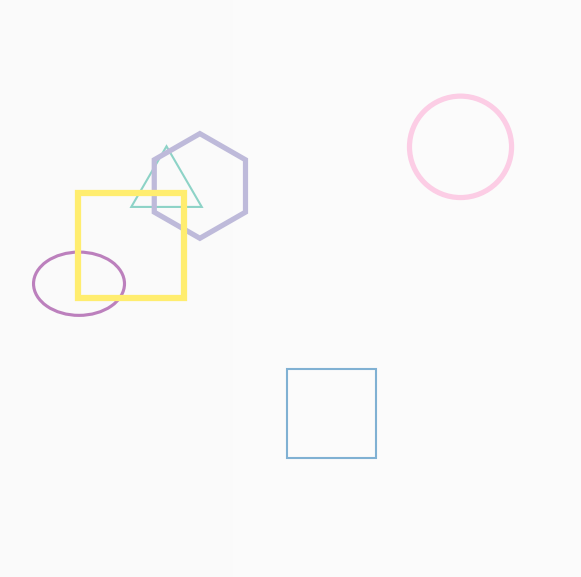[{"shape": "triangle", "thickness": 1, "radius": 0.35, "center": [0.286, 0.676]}, {"shape": "hexagon", "thickness": 2.5, "radius": 0.45, "center": [0.344, 0.677]}, {"shape": "square", "thickness": 1, "radius": 0.38, "center": [0.57, 0.284]}, {"shape": "circle", "thickness": 2.5, "radius": 0.44, "center": [0.792, 0.745]}, {"shape": "oval", "thickness": 1.5, "radius": 0.39, "center": [0.136, 0.508]}, {"shape": "square", "thickness": 3, "radius": 0.45, "center": [0.225, 0.574]}]